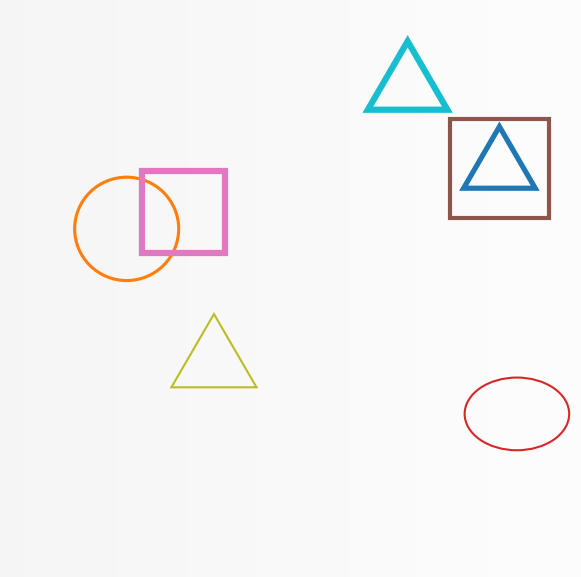[{"shape": "triangle", "thickness": 2.5, "radius": 0.36, "center": [0.859, 0.709]}, {"shape": "circle", "thickness": 1.5, "radius": 0.45, "center": [0.218, 0.603]}, {"shape": "oval", "thickness": 1, "radius": 0.45, "center": [0.889, 0.282]}, {"shape": "square", "thickness": 2, "radius": 0.43, "center": [0.859, 0.708]}, {"shape": "square", "thickness": 3, "radius": 0.36, "center": [0.315, 0.632]}, {"shape": "triangle", "thickness": 1, "radius": 0.42, "center": [0.368, 0.371]}, {"shape": "triangle", "thickness": 3, "radius": 0.39, "center": [0.701, 0.849]}]